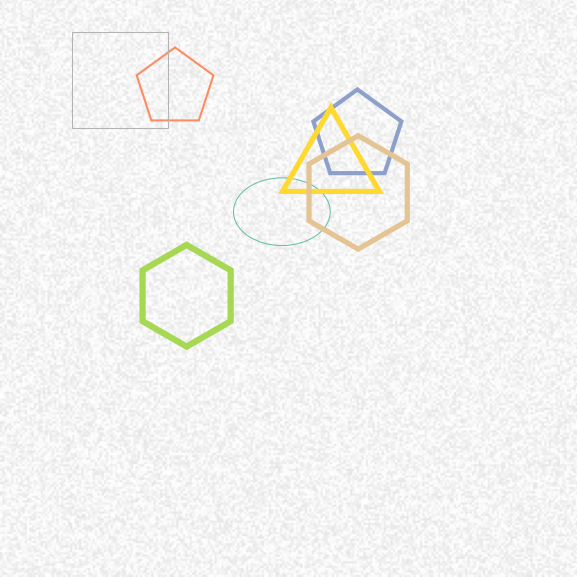[{"shape": "oval", "thickness": 0.5, "radius": 0.42, "center": [0.488, 0.633]}, {"shape": "pentagon", "thickness": 1, "radius": 0.35, "center": [0.303, 0.847]}, {"shape": "pentagon", "thickness": 2, "radius": 0.4, "center": [0.619, 0.764]}, {"shape": "hexagon", "thickness": 3, "radius": 0.44, "center": [0.323, 0.487]}, {"shape": "triangle", "thickness": 2.5, "radius": 0.48, "center": [0.573, 0.716]}, {"shape": "hexagon", "thickness": 2.5, "radius": 0.49, "center": [0.62, 0.666]}, {"shape": "square", "thickness": 0.5, "radius": 0.42, "center": [0.207, 0.861]}]